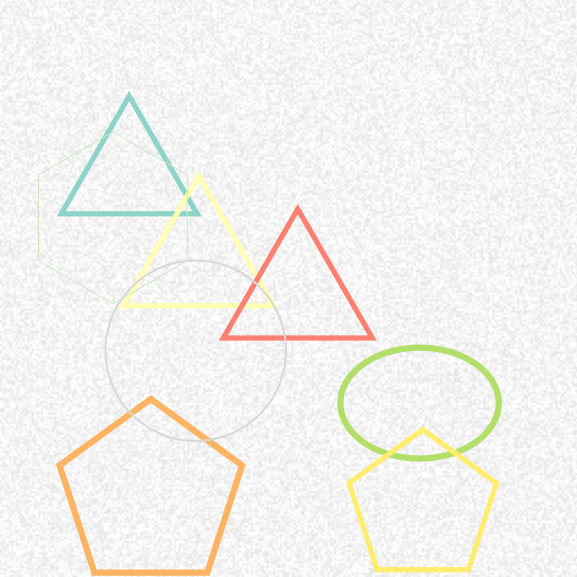[{"shape": "triangle", "thickness": 2.5, "radius": 0.68, "center": [0.224, 0.697]}, {"shape": "triangle", "thickness": 2.5, "radius": 0.75, "center": [0.344, 0.545]}, {"shape": "triangle", "thickness": 2.5, "radius": 0.74, "center": [0.516, 0.488]}, {"shape": "pentagon", "thickness": 3, "radius": 0.83, "center": [0.261, 0.142]}, {"shape": "oval", "thickness": 3, "radius": 0.69, "center": [0.727, 0.301]}, {"shape": "circle", "thickness": 1, "radius": 0.78, "center": [0.339, 0.392]}, {"shape": "hexagon", "thickness": 0.5, "radius": 0.74, "center": [0.196, 0.622]}, {"shape": "pentagon", "thickness": 2.5, "radius": 0.67, "center": [0.732, 0.121]}]